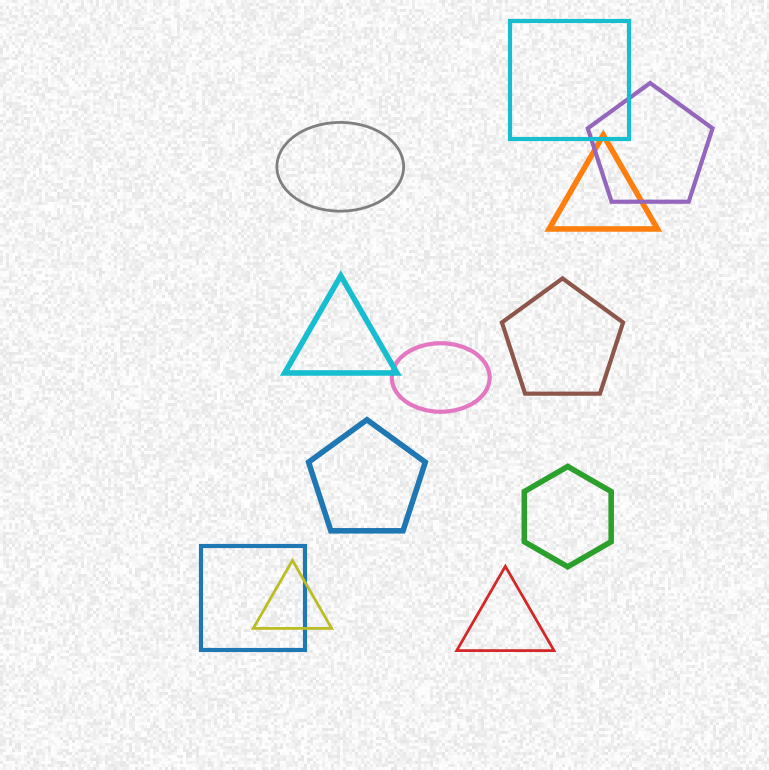[{"shape": "square", "thickness": 1.5, "radius": 0.34, "center": [0.329, 0.223]}, {"shape": "pentagon", "thickness": 2, "radius": 0.4, "center": [0.477, 0.375]}, {"shape": "triangle", "thickness": 2, "radius": 0.41, "center": [0.783, 0.743]}, {"shape": "hexagon", "thickness": 2, "radius": 0.33, "center": [0.737, 0.329]}, {"shape": "triangle", "thickness": 1, "radius": 0.36, "center": [0.656, 0.192]}, {"shape": "pentagon", "thickness": 1.5, "radius": 0.43, "center": [0.844, 0.807]}, {"shape": "pentagon", "thickness": 1.5, "radius": 0.41, "center": [0.731, 0.556]}, {"shape": "oval", "thickness": 1.5, "radius": 0.32, "center": [0.572, 0.51]}, {"shape": "oval", "thickness": 1, "radius": 0.41, "center": [0.442, 0.783]}, {"shape": "triangle", "thickness": 1, "radius": 0.29, "center": [0.38, 0.213]}, {"shape": "triangle", "thickness": 2, "radius": 0.42, "center": [0.443, 0.558]}, {"shape": "square", "thickness": 1.5, "radius": 0.39, "center": [0.739, 0.896]}]